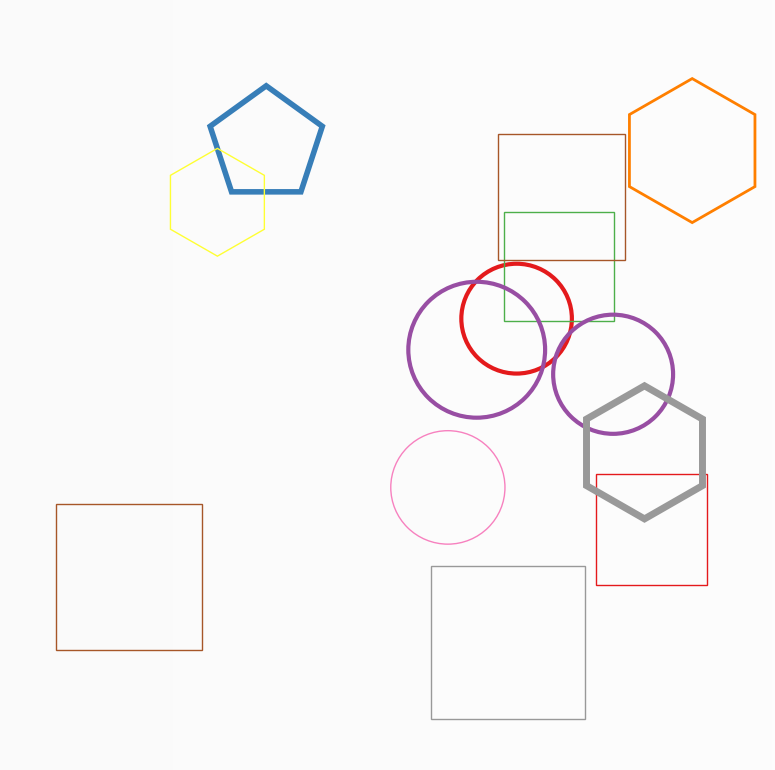[{"shape": "square", "thickness": 0.5, "radius": 0.36, "center": [0.84, 0.312]}, {"shape": "circle", "thickness": 1.5, "radius": 0.36, "center": [0.667, 0.586]}, {"shape": "pentagon", "thickness": 2, "radius": 0.38, "center": [0.344, 0.812]}, {"shape": "square", "thickness": 0.5, "radius": 0.35, "center": [0.721, 0.654]}, {"shape": "circle", "thickness": 1.5, "radius": 0.44, "center": [0.615, 0.546]}, {"shape": "circle", "thickness": 1.5, "radius": 0.39, "center": [0.791, 0.514]}, {"shape": "hexagon", "thickness": 1, "radius": 0.47, "center": [0.893, 0.804]}, {"shape": "hexagon", "thickness": 0.5, "radius": 0.35, "center": [0.281, 0.737]}, {"shape": "square", "thickness": 0.5, "radius": 0.47, "center": [0.167, 0.251]}, {"shape": "square", "thickness": 0.5, "radius": 0.41, "center": [0.725, 0.744]}, {"shape": "circle", "thickness": 0.5, "radius": 0.37, "center": [0.578, 0.367]}, {"shape": "square", "thickness": 0.5, "radius": 0.5, "center": [0.656, 0.165]}, {"shape": "hexagon", "thickness": 2.5, "radius": 0.43, "center": [0.832, 0.413]}]